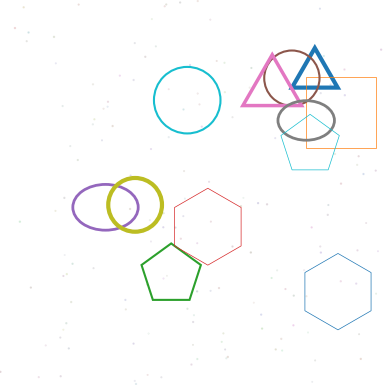[{"shape": "triangle", "thickness": 3, "radius": 0.34, "center": [0.818, 0.807]}, {"shape": "hexagon", "thickness": 0.5, "radius": 0.5, "center": [0.878, 0.242]}, {"shape": "square", "thickness": 0.5, "radius": 0.46, "center": [0.886, 0.708]}, {"shape": "pentagon", "thickness": 1.5, "radius": 0.41, "center": [0.445, 0.287]}, {"shape": "hexagon", "thickness": 0.5, "radius": 0.5, "center": [0.54, 0.411]}, {"shape": "oval", "thickness": 2, "radius": 0.42, "center": [0.274, 0.462]}, {"shape": "circle", "thickness": 1.5, "radius": 0.36, "center": [0.758, 0.797]}, {"shape": "triangle", "thickness": 2.5, "radius": 0.44, "center": [0.707, 0.77]}, {"shape": "oval", "thickness": 2, "radius": 0.37, "center": [0.795, 0.687]}, {"shape": "circle", "thickness": 3, "radius": 0.35, "center": [0.351, 0.468]}, {"shape": "circle", "thickness": 1.5, "radius": 0.43, "center": [0.486, 0.74]}, {"shape": "pentagon", "thickness": 0.5, "radius": 0.4, "center": [0.805, 0.623]}]